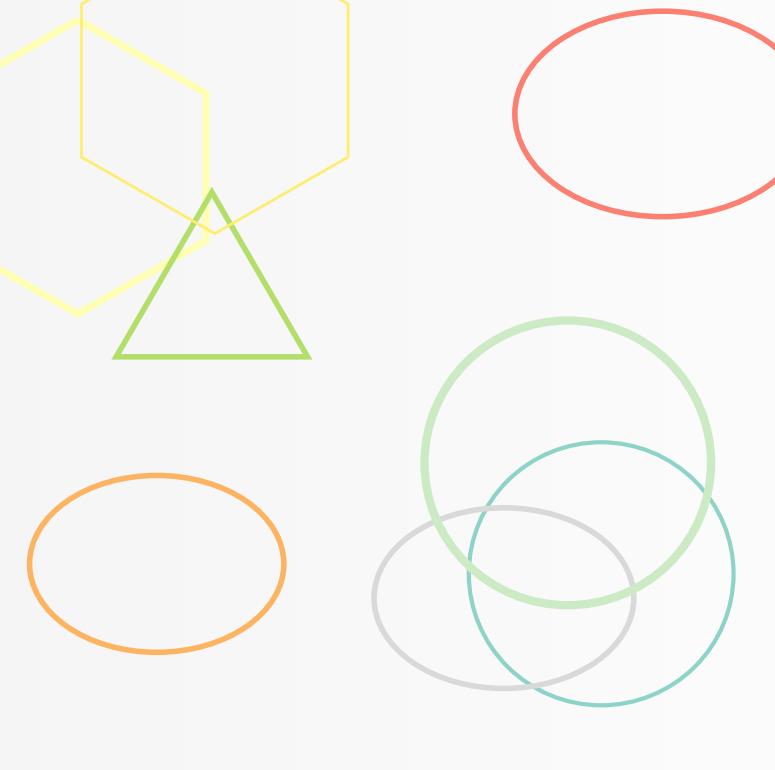[{"shape": "circle", "thickness": 1.5, "radius": 0.85, "center": [0.776, 0.255]}, {"shape": "hexagon", "thickness": 2.5, "radius": 0.95, "center": [0.1, 0.783]}, {"shape": "oval", "thickness": 2, "radius": 0.95, "center": [0.855, 0.852]}, {"shape": "oval", "thickness": 2, "radius": 0.82, "center": [0.202, 0.268]}, {"shape": "triangle", "thickness": 2, "radius": 0.71, "center": [0.273, 0.608]}, {"shape": "oval", "thickness": 2, "radius": 0.84, "center": [0.65, 0.223]}, {"shape": "circle", "thickness": 3, "radius": 0.92, "center": [0.733, 0.399]}, {"shape": "hexagon", "thickness": 1, "radius": 0.99, "center": [0.277, 0.895]}]